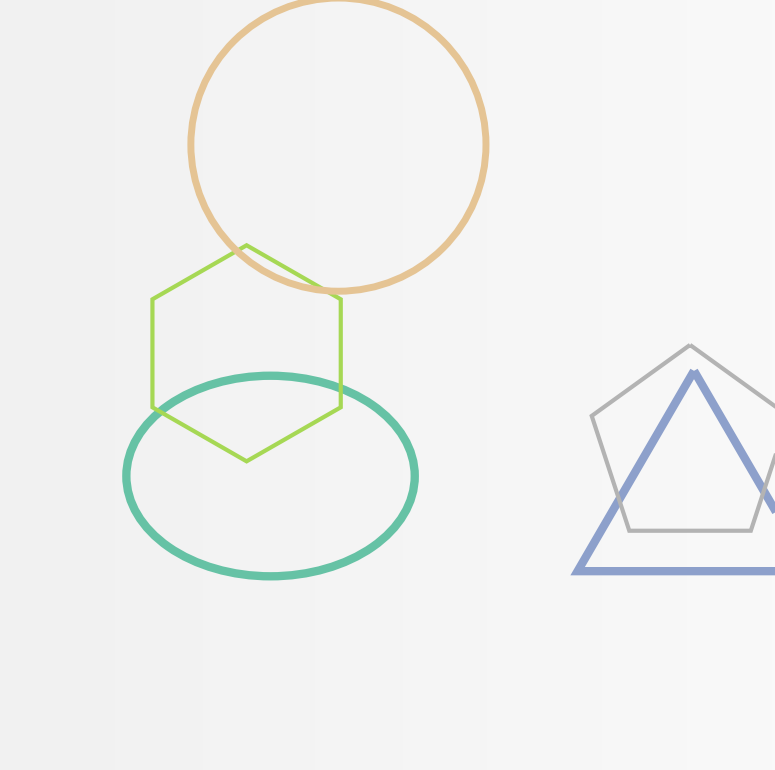[{"shape": "oval", "thickness": 3, "radius": 0.93, "center": [0.349, 0.382]}, {"shape": "triangle", "thickness": 3, "radius": 0.87, "center": [0.896, 0.345]}, {"shape": "hexagon", "thickness": 1.5, "radius": 0.7, "center": [0.318, 0.541]}, {"shape": "circle", "thickness": 2.5, "radius": 0.95, "center": [0.437, 0.812]}, {"shape": "pentagon", "thickness": 1.5, "radius": 0.67, "center": [0.89, 0.419]}]